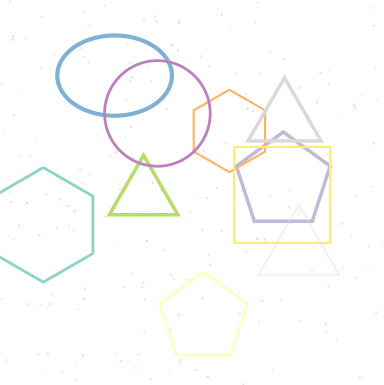[{"shape": "hexagon", "thickness": 2, "radius": 0.74, "center": [0.112, 0.416]}, {"shape": "pentagon", "thickness": 1.5, "radius": 0.6, "center": [0.529, 0.174]}, {"shape": "pentagon", "thickness": 2.5, "radius": 0.64, "center": [0.736, 0.529]}, {"shape": "oval", "thickness": 3, "radius": 0.74, "center": [0.298, 0.804]}, {"shape": "hexagon", "thickness": 1.5, "radius": 0.54, "center": [0.596, 0.66]}, {"shape": "triangle", "thickness": 2.5, "radius": 0.51, "center": [0.373, 0.494]}, {"shape": "triangle", "thickness": 2.5, "radius": 0.55, "center": [0.739, 0.689]}, {"shape": "circle", "thickness": 2, "radius": 0.69, "center": [0.409, 0.705]}, {"shape": "triangle", "thickness": 0.5, "radius": 0.6, "center": [0.776, 0.347]}, {"shape": "square", "thickness": 1.5, "radius": 0.62, "center": [0.733, 0.493]}]